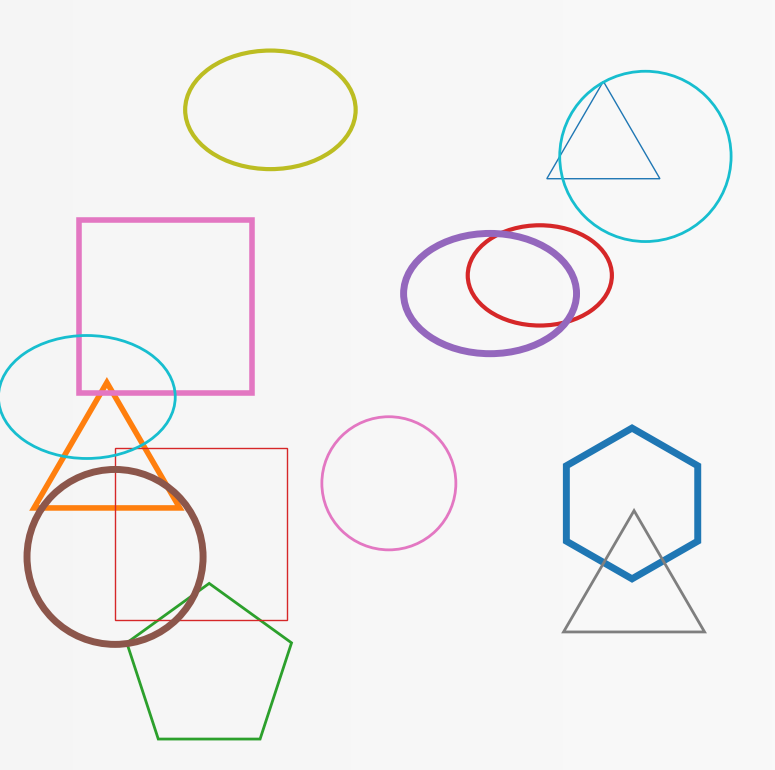[{"shape": "hexagon", "thickness": 2.5, "radius": 0.49, "center": [0.816, 0.346]}, {"shape": "triangle", "thickness": 0.5, "radius": 0.42, "center": [0.779, 0.81]}, {"shape": "triangle", "thickness": 2, "radius": 0.54, "center": [0.138, 0.395]}, {"shape": "pentagon", "thickness": 1, "radius": 0.56, "center": [0.27, 0.131]}, {"shape": "oval", "thickness": 1.5, "radius": 0.46, "center": [0.697, 0.642]}, {"shape": "square", "thickness": 0.5, "radius": 0.56, "center": [0.26, 0.306]}, {"shape": "oval", "thickness": 2.5, "radius": 0.56, "center": [0.632, 0.619]}, {"shape": "circle", "thickness": 2.5, "radius": 0.57, "center": [0.148, 0.277]}, {"shape": "square", "thickness": 2, "radius": 0.56, "center": [0.214, 0.602]}, {"shape": "circle", "thickness": 1, "radius": 0.43, "center": [0.502, 0.372]}, {"shape": "triangle", "thickness": 1, "radius": 0.53, "center": [0.818, 0.232]}, {"shape": "oval", "thickness": 1.5, "radius": 0.55, "center": [0.349, 0.857]}, {"shape": "circle", "thickness": 1, "radius": 0.55, "center": [0.833, 0.797]}, {"shape": "oval", "thickness": 1, "radius": 0.57, "center": [0.112, 0.484]}]